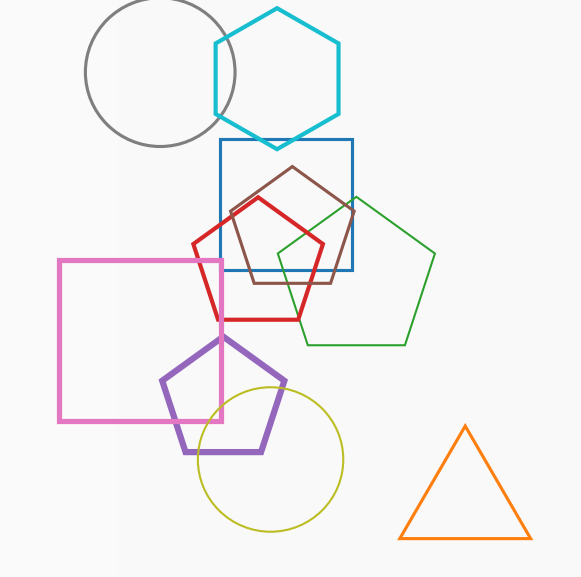[{"shape": "square", "thickness": 1.5, "radius": 0.57, "center": [0.492, 0.645]}, {"shape": "triangle", "thickness": 1.5, "radius": 0.65, "center": [0.8, 0.131]}, {"shape": "pentagon", "thickness": 1, "radius": 0.71, "center": [0.613, 0.516]}, {"shape": "pentagon", "thickness": 2, "radius": 0.59, "center": [0.444, 0.54]}, {"shape": "pentagon", "thickness": 3, "radius": 0.55, "center": [0.384, 0.306]}, {"shape": "pentagon", "thickness": 1.5, "radius": 0.56, "center": [0.503, 0.599]}, {"shape": "square", "thickness": 2.5, "radius": 0.7, "center": [0.24, 0.409]}, {"shape": "circle", "thickness": 1.5, "radius": 0.64, "center": [0.276, 0.874]}, {"shape": "circle", "thickness": 1, "radius": 0.63, "center": [0.465, 0.203]}, {"shape": "hexagon", "thickness": 2, "radius": 0.61, "center": [0.477, 0.863]}]